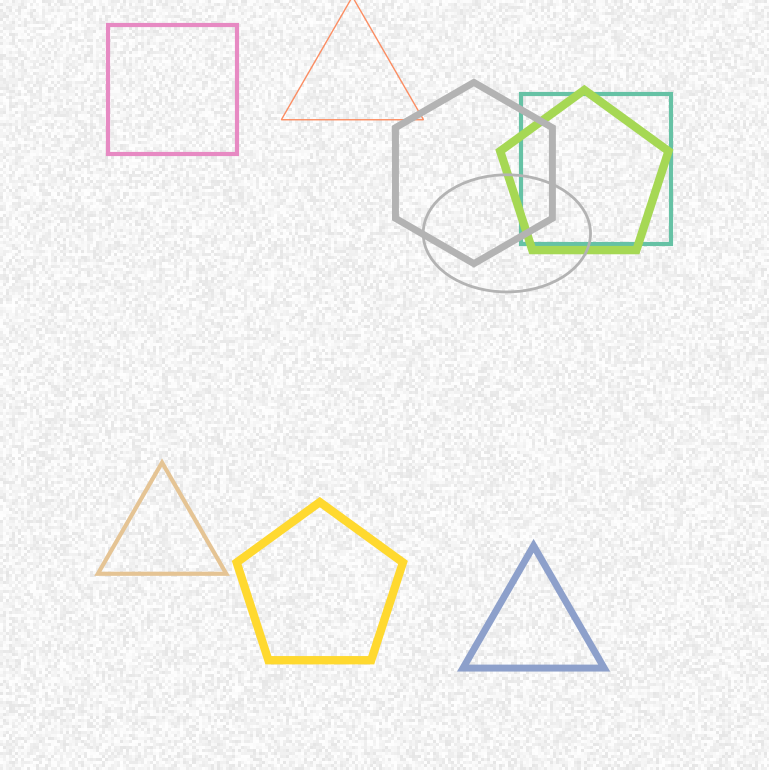[{"shape": "square", "thickness": 1.5, "radius": 0.49, "center": [0.773, 0.781]}, {"shape": "triangle", "thickness": 0.5, "radius": 0.53, "center": [0.458, 0.898]}, {"shape": "triangle", "thickness": 2.5, "radius": 0.53, "center": [0.693, 0.185]}, {"shape": "square", "thickness": 1.5, "radius": 0.42, "center": [0.224, 0.884]}, {"shape": "pentagon", "thickness": 3, "radius": 0.57, "center": [0.759, 0.768]}, {"shape": "pentagon", "thickness": 3, "radius": 0.57, "center": [0.415, 0.234]}, {"shape": "triangle", "thickness": 1.5, "radius": 0.48, "center": [0.21, 0.303]}, {"shape": "hexagon", "thickness": 2.5, "radius": 0.59, "center": [0.615, 0.775]}, {"shape": "oval", "thickness": 1, "radius": 0.54, "center": [0.658, 0.697]}]